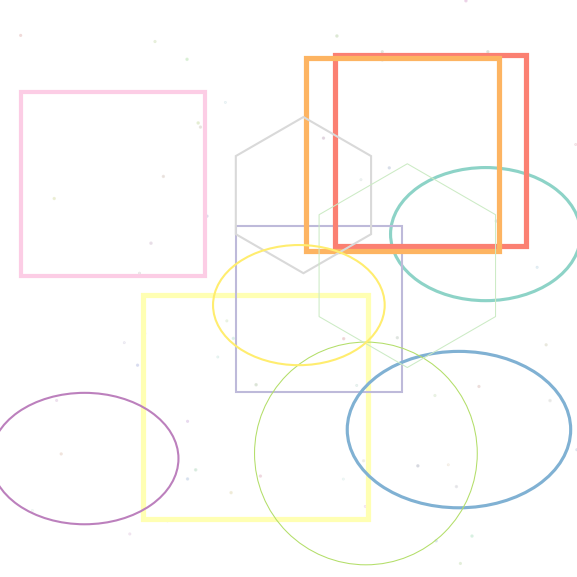[{"shape": "oval", "thickness": 1.5, "radius": 0.82, "center": [0.841, 0.594]}, {"shape": "square", "thickness": 2.5, "radius": 0.97, "center": [0.442, 0.294]}, {"shape": "square", "thickness": 1, "radius": 0.72, "center": [0.553, 0.464]}, {"shape": "square", "thickness": 2.5, "radius": 0.83, "center": [0.745, 0.739]}, {"shape": "oval", "thickness": 1.5, "radius": 0.97, "center": [0.795, 0.255]}, {"shape": "square", "thickness": 2.5, "radius": 0.84, "center": [0.696, 0.732]}, {"shape": "circle", "thickness": 0.5, "radius": 0.96, "center": [0.634, 0.214]}, {"shape": "square", "thickness": 2, "radius": 0.8, "center": [0.196, 0.681]}, {"shape": "hexagon", "thickness": 1, "radius": 0.68, "center": [0.525, 0.661]}, {"shape": "oval", "thickness": 1, "radius": 0.81, "center": [0.146, 0.205]}, {"shape": "hexagon", "thickness": 0.5, "radius": 0.88, "center": [0.705, 0.539]}, {"shape": "oval", "thickness": 1, "radius": 0.74, "center": [0.518, 0.471]}]